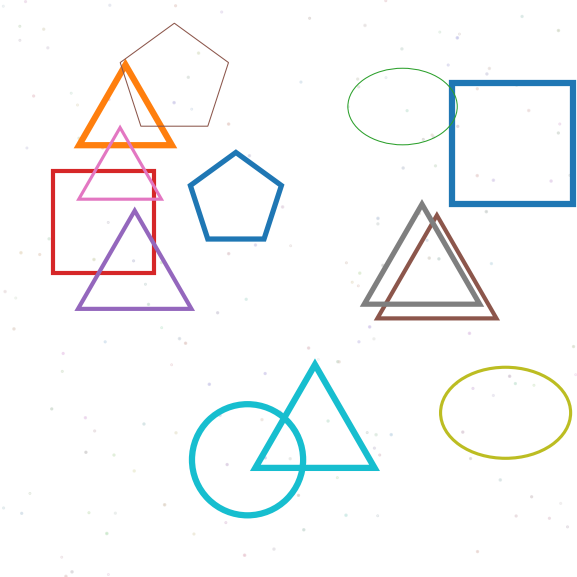[{"shape": "pentagon", "thickness": 2.5, "radius": 0.41, "center": [0.408, 0.652]}, {"shape": "square", "thickness": 3, "radius": 0.53, "center": [0.887, 0.751]}, {"shape": "triangle", "thickness": 3, "radius": 0.46, "center": [0.217, 0.794]}, {"shape": "oval", "thickness": 0.5, "radius": 0.47, "center": [0.697, 0.815]}, {"shape": "square", "thickness": 2, "radius": 0.44, "center": [0.179, 0.615]}, {"shape": "triangle", "thickness": 2, "radius": 0.57, "center": [0.233, 0.521]}, {"shape": "triangle", "thickness": 2, "radius": 0.6, "center": [0.757, 0.507]}, {"shape": "pentagon", "thickness": 0.5, "radius": 0.49, "center": [0.302, 0.86]}, {"shape": "triangle", "thickness": 1.5, "radius": 0.41, "center": [0.208, 0.696]}, {"shape": "triangle", "thickness": 2.5, "radius": 0.58, "center": [0.731, 0.53]}, {"shape": "oval", "thickness": 1.5, "radius": 0.56, "center": [0.875, 0.284]}, {"shape": "circle", "thickness": 3, "radius": 0.48, "center": [0.429, 0.203]}, {"shape": "triangle", "thickness": 3, "radius": 0.6, "center": [0.545, 0.249]}]